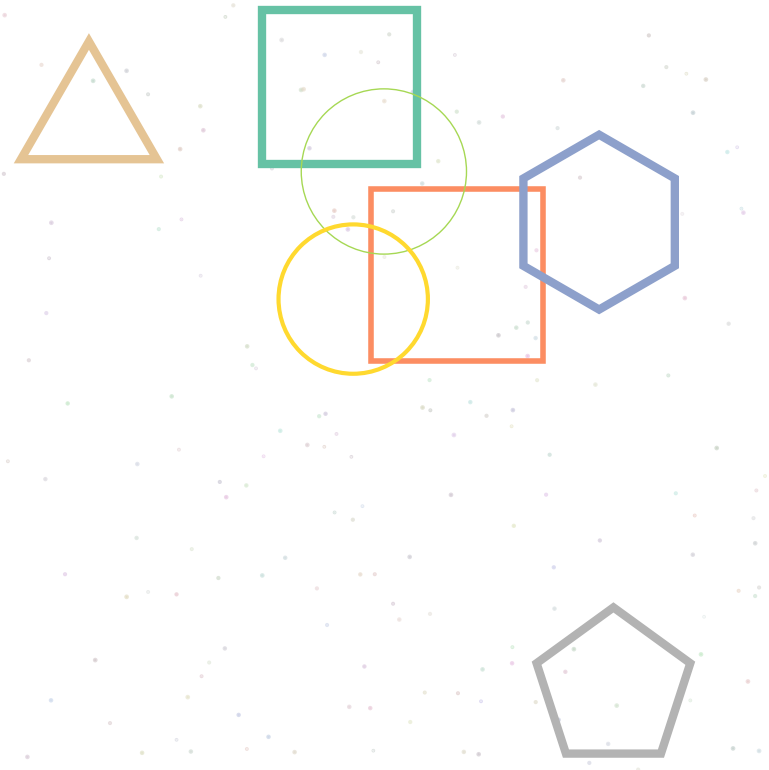[{"shape": "square", "thickness": 3, "radius": 0.5, "center": [0.441, 0.887]}, {"shape": "square", "thickness": 2, "radius": 0.56, "center": [0.593, 0.642]}, {"shape": "hexagon", "thickness": 3, "radius": 0.57, "center": [0.778, 0.712]}, {"shape": "circle", "thickness": 0.5, "radius": 0.54, "center": [0.499, 0.777]}, {"shape": "circle", "thickness": 1.5, "radius": 0.48, "center": [0.459, 0.612]}, {"shape": "triangle", "thickness": 3, "radius": 0.51, "center": [0.115, 0.844]}, {"shape": "pentagon", "thickness": 3, "radius": 0.52, "center": [0.797, 0.106]}]